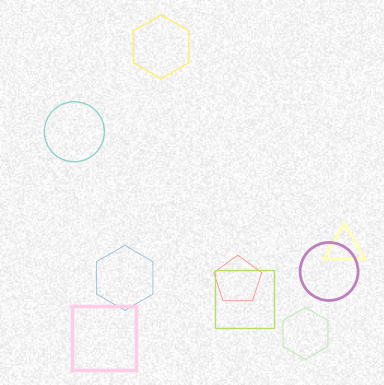[{"shape": "circle", "thickness": 1, "radius": 0.39, "center": [0.193, 0.658]}, {"shape": "triangle", "thickness": 2, "radius": 0.31, "center": [0.895, 0.359]}, {"shape": "pentagon", "thickness": 0.5, "radius": 0.33, "center": [0.618, 0.272]}, {"shape": "hexagon", "thickness": 0.5, "radius": 0.42, "center": [0.324, 0.278]}, {"shape": "square", "thickness": 1, "radius": 0.38, "center": [0.636, 0.224]}, {"shape": "square", "thickness": 2.5, "radius": 0.41, "center": [0.269, 0.122]}, {"shape": "circle", "thickness": 2, "radius": 0.38, "center": [0.855, 0.295]}, {"shape": "hexagon", "thickness": 1, "radius": 0.34, "center": [0.793, 0.134]}, {"shape": "hexagon", "thickness": 1, "radius": 0.41, "center": [0.419, 0.879]}]